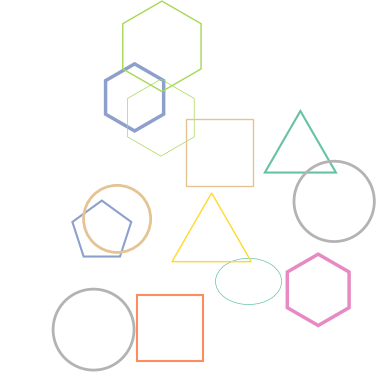[{"shape": "oval", "thickness": 0.5, "radius": 0.43, "center": [0.646, 0.269]}, {"shape": "triangle", "thickness": 1.5, "radius": 0.53, "center": [0.78, 0.605]}, {"shape": "square", "thickness": 1.5, "radius": 0.43, "center": [0.442, 0.149]}, {"shape": "pentagon", "thickness": 1.5, "radius": 0.4, "center": [0.264, 0.399]}, {"shape": "hexagon", "thickness": 2.5, "radius": 0.44, "center": [0.35, 0.747]}, {"shape": "hexagon", "thickness": 2.5, "radius": 0.46, "center": [0.826, 0.247]}, {"shape": "hexagon", "thickness": 0.5, "radius": 0.5, "center": [0.418, 0.694]}, {"shape": "hexagon", "thickness": 1, "radius": 0.59, "center": [0.421, 0.88]}, {"shape": "triangle", "thickness": 1, "radius": 0.59, "center": [0.55, 0.38]}, {"shape": "circle", "thickness": 2, "radius": 0.44, "center": [0.304, 0.431]}, {"shape": "square", "thickness": 1, "radius": 0.44, "center": [0.571, 0.605]}, {"shape": "circle", "thickness": 2, "radius": 0.52, "center": [0.868, 0.477]}, {"shape": "circle", "thickness": 2, "radius": 0.53, "center": [0.243, 0.144]}]